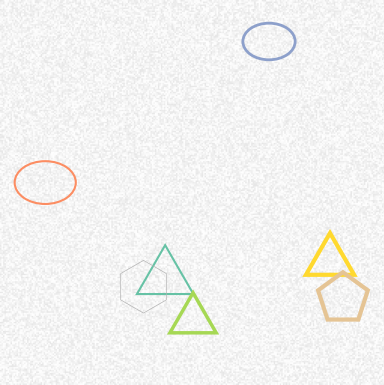[{"shape": "triangle", "thickness": 1.5, "radius": 0.42, "center": [0.429, 0.279]}, {"shape": "oval", "thickness": 1.5, "radius": 0.4, "center": [0.117, 0.526]}, {"shape": "oval", "thickness": 2, "radius": 0.34, "center": [0.699, 0.892]}, {"shape": "triangle", "thickness": 2.5, "radius": 0.35, "center": [0.501, 0.17]}, {"shape": "triangle", "thickness": 3, "radius": 0.36, "center": [0.857, 0.322]}, {"shape": "pentagon", "thickness": 3, "radius": 0.34, "center": [0.891, 0.225]}, {"shape": "hexagon", "thickness": 0.5, "radius": 0.34, "center": [0.373, 0.255]}]